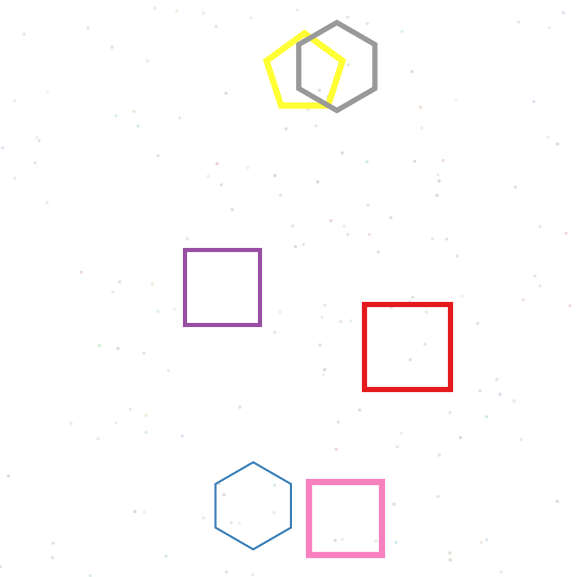[{"shape": "square", "thickness": 2.5, "radius": 0.37, "center": [0.704, 0.399]}, {"shape": "hexagon", "thickness": 1, "radius": 0.38, "center": [0.438, 0.123]}, {"shape": "square", "thickness": 2, "radius": 0.33, "center": [0.385, 0.502]}, {"shape": "pentagon", "thickness": 3, "radius": 0.35, "center": [0.527, 0.872]}, {"shape": "square", "thickness": 3, "radius": 0.31, "center": [0.598, 0.102]}, {"shape": "hexagon", "thickness": 2.5, "radius": 0.38, "center": [0.583, 0.884]}]